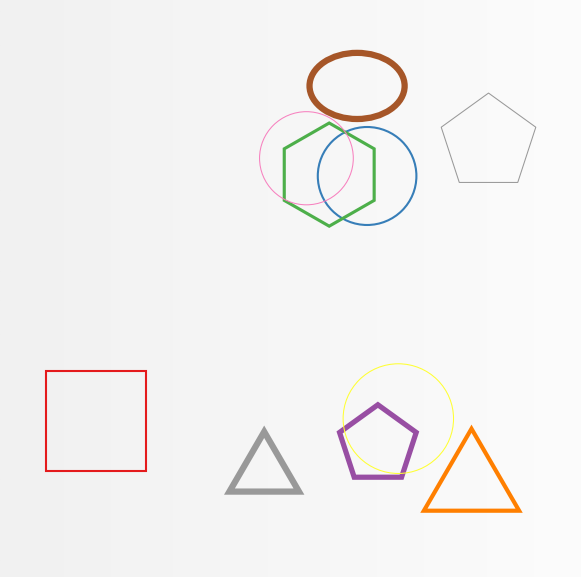[{"shape": "square", "thickness": 1, "radius": 0.43, "center": [0.166, 0.27]}, {"shape": "circle", "thickness": 1, "radius": 0.42, "center": [0.632, 0.694]}, {"shape": "hexagon", "thickness": 1.5, "radius": 0.45, "center": [0.566, 0.697]}, {"shape": "pentagon", "thickness": 2.5, "radius": 0.35, "center": [0.65, 0.229]}, {"shape": "triangle", "thickness": 2, "radius": 0.47, "center": [0.811, 0.162]}, {"shape": "circle", "thickness": 0.5, "radius": 0.47, "center": [0.685, 0.274]}, {"shape": "oval", "thickness": 3, "radius": 0.41, "center": [0.614, 0.85]}, {"shape": "circle", "thickness": 0.5, "radius": 0.4, "center": [0.527, 0.725]}, {"shape": "triangle", "thickness": 3, "radius": 0.35, "center": [0.455, 0.182]}, {"shape": "pentagon", "thickness": 0.5, "radius": 0.43, "center": [0.84, 0.752]}]